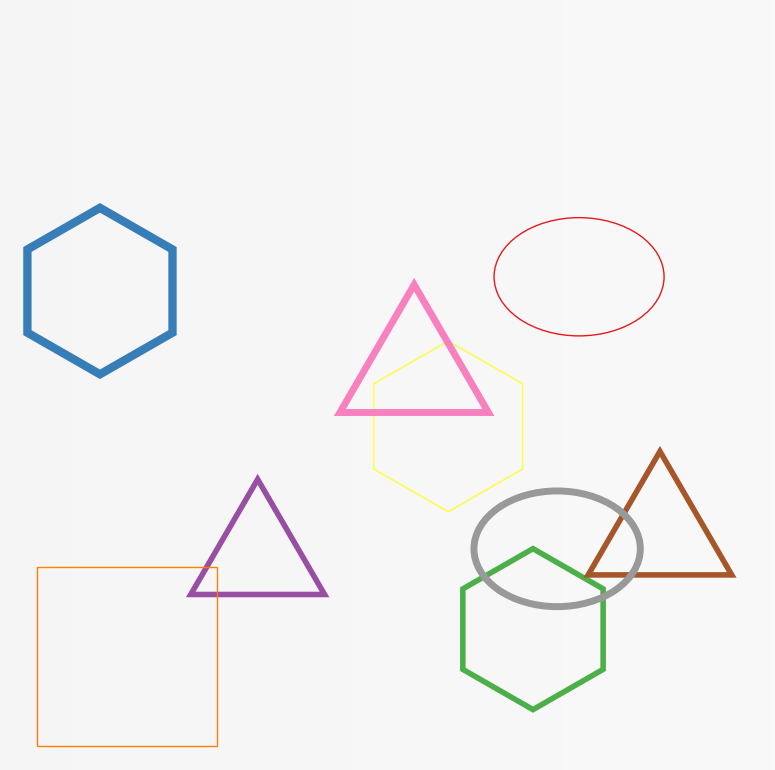[{"shape": "oval", "thickness": 0.5, "radius": 0.55, "center": [0.747, 0.641]}, {"shape": "hexagon", "thickness": 3, "radius": 0.54, "center": [0.129, 0.622]}, {"shape": "hexagon", "thickness": 2, "radius": 0.52, "center": [0.688, 0.183]}, {"shape": "triangle", "thickness": 2, "radius": 0.5, "center": [0.332, 0.278]}, {"shape": "square", "thickness": 0.5, "radius": 0.58, "center": [0.164, 0.147]}, {"shape": "hexagon", "thickness": 0.5, "radius": 0.55, "center": [0.578, 0.446]}, {"shape": "triangle", "thickness": 2, "radius": 0.53, "center": [0.852, 0.307]}, {"shape": "triangle", "thickness": 2.5, "radius": 0.55, "center": [0.534, 0.52]}, {"shape": "oval", "thickness": 2.5, "radius": 0.54, "center": [0.719, 0.287]}]